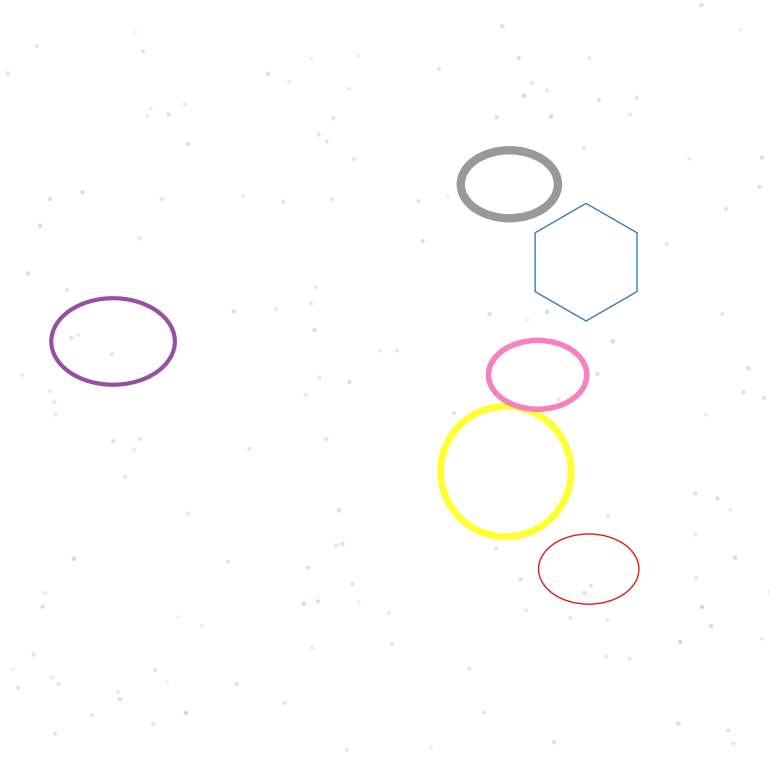[{"shape": "oval", "thickness": 0.5, "radius": 0.33, "center": [0.765, 0.261]}, {"shape": "hexagon", "thickness": 0.5, "radius": 0.38, "center": [0.761, 0.659]}, {"shape": "oval", "thickness": 1.5, "radius": 0.4, "center": [0.147, 0.557]}, {"shape": "circle", "thickness": 2.5, "radius": 0.42, "center": [0.657, 0.388]}, {"shape": "oval", "thickness": 2, "radius": 0.32, "center": [0.698, 0.513]}, {"shape": "oval", "thickness": 3, "radius": 0.32, "center": [0.662, 0.761]}]